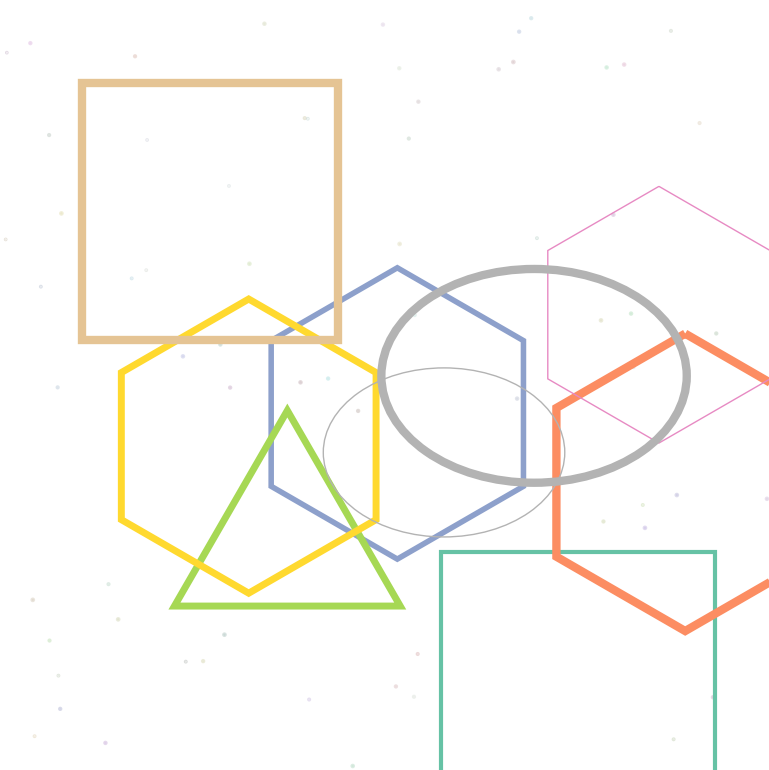[{"shape": "square", "thickness": 1.5, "radius": 0.89, "center": [0.751, 0.104]}, {"shape": "hexagon", "thickness": 3, "radius": 0.97, "center": [0.89, 0.374]}, {"shape": "hexagon", "thickness": 2, "radius": 0.95, "center": [0.516, 0.463]}, {"shape": "hexagon", "thickness": 0.5, "radius": 0.83, "center": [0.856, 0.591]}, {"shape": "triangle", "thickness": 2.5, "radius": 0.85, "center": [0.373, 0.298]}, {"shape": "hexagon", "thickness": 2.5, "radius": 0.96, "center": [0.323, 0.421]}, {"shape": "square", "thickness": 3, "radius": 0.83, "center": [0.273, 0.725]}, {"shape": "oval", "thickness": 3, "radius": 0.99, "center": [0.694, 0.512]}, {"shape": "oval", "thickness": 0.5, "radius": 0.78, "center": [0.577, 0.412]}]